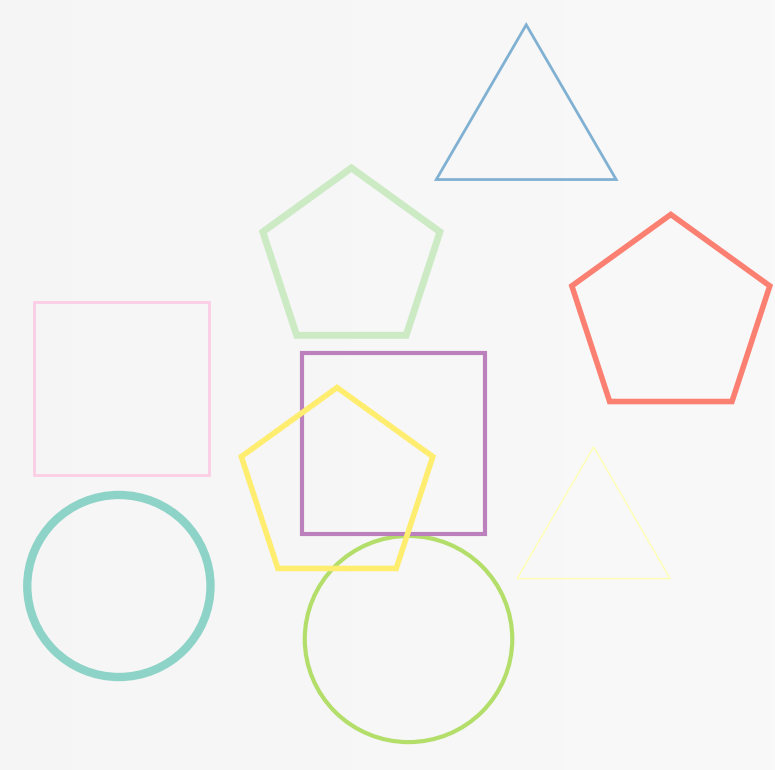[{"shape": "circle", "thickness": 3, "radius": 0.59, "center": [0.153, 0.239]}, {"shape": "triangle", "thickness": 0.5, "radius": 0.57, "center": [0.766, 0.306]}, {"shape": "pentagon", "thickness": 2, "radius": 0.67, "center": [0.866, 0.587]}, {"shape": "triangle", "thickness": 1, "radius": 0.67, "center": [0.679, 0.834]}, {"shape": "circle", "thickness": 1.5, "radius": 0.67, "center": [0.527, 0.17]}, {"shape": "square", "thickness": 1, "radius": 0.56, "center": [0.156, 0.496]}, {"shape": "square", "thickness": 1.5, "radius": 0.59, "center": [0.508, 0.424]}, {"shape": "pentagon", "thickness": 2.5, "radius": 0.6, "center": [0.453, 0.662]}, {"shape": "pentagon", "thickness": 2, "radius": 0.65, "center": [0.435, 0.367]}]